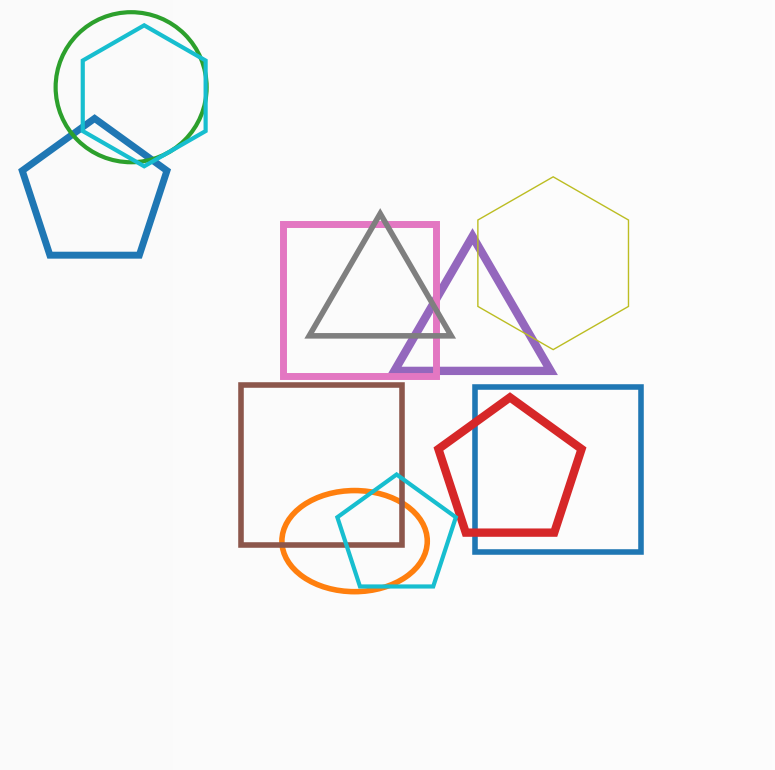[{"shape": "pentagon", "thickness": 2.5, "radius": 0.49, "center": [0.122, 0.748]}, {"shape": "square", "thickness": 2, "radius": 0.54, "center": [0.72, 0.391]}, {"shape": "oval", "thickness": 2, "radius": 0.47, "center": [0.458, 0.297]}, {"shape": "circle", "thickness": 1.5, "radius": 0.49, "center": [0.169, 0.887]}, {"shape": "pentagon", "thickness": 3, "radius": 0.49, "center": [0.658, 0.387]}, {"shape": "triangle", "thickness": 3, "radius": 0.58, "center": [0.61, 0.577]}, {"shape": "square", "thickness": 2, "radius": 0.52, "center": [0.414, 0.396]}, {"shape": "square", "thickness": 2.5, "radius": 0.49, "center": [0.464, 0.611]}, {"shape": "triangle", "thickness": 2, "radius": 0.53, "center": [0.491, 0.617]}, {"shape": "hexagon", "thickness": 0.5, "radius": 0.56, "center": [0.714, 0.658]}, {"shape": "hexagon", "thickness": 1.5, "radius": 0.46, "center": [0.186, 0.876]}, {"shape": "pentagon", "thickness": 1.5, "radius": 0.4, "center": [0.512, 0.303]}]